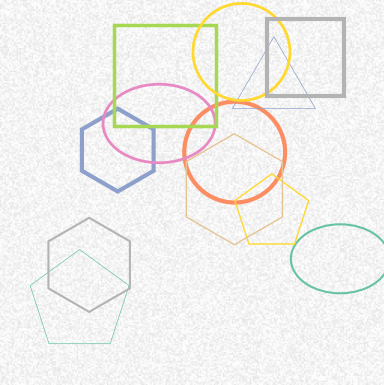[{"shape": "oval", "thickness": 1.5, "radius": 0.64, "center": [0.883, 0.328]}, {"shape": "pentagon", "thickness": 0.5, "radius": 0.68, "center": [0.207, 0.217]}, {"shape": "circle", "thickness": 3, "radius": 0.65, "center": [0.61, 0.605]}, {"shape": "triangle", "thickness": 0.5, "radius": 0.62, "center": [0.711, 0.78]}, {"shape": "hexagon", "thickness": 3, "radius": 0.54, "center": [0.306, 0.61]}, {"shape": "oval", "thickness": 2, "radius": 0.73, "center": [0.413, 0.679]}, {"shape": "square", "thickness": 2.5, "radius": 0.66, "center": [0.429, 0.804]}, {"shape": "circle", "thickness": 2, "radius": 0.63, "center": [0.627, 0.865]}, {"shape": "pentagon", "thickness": 1, "radius": 0.5, "center": [0.706, 0.448]}, {"shape": "hexagon", "thickness": 1, "radius": 0.72, "center": [0.609, 0.508]}, {"shape": "hexagon", "thickness": 1.5, "radius": 0.61, "center": [0.232, 0.312]}, {"shape": "square", "thickness": 3, "radius": 0.5, "center": [0.794, 0.85]}]